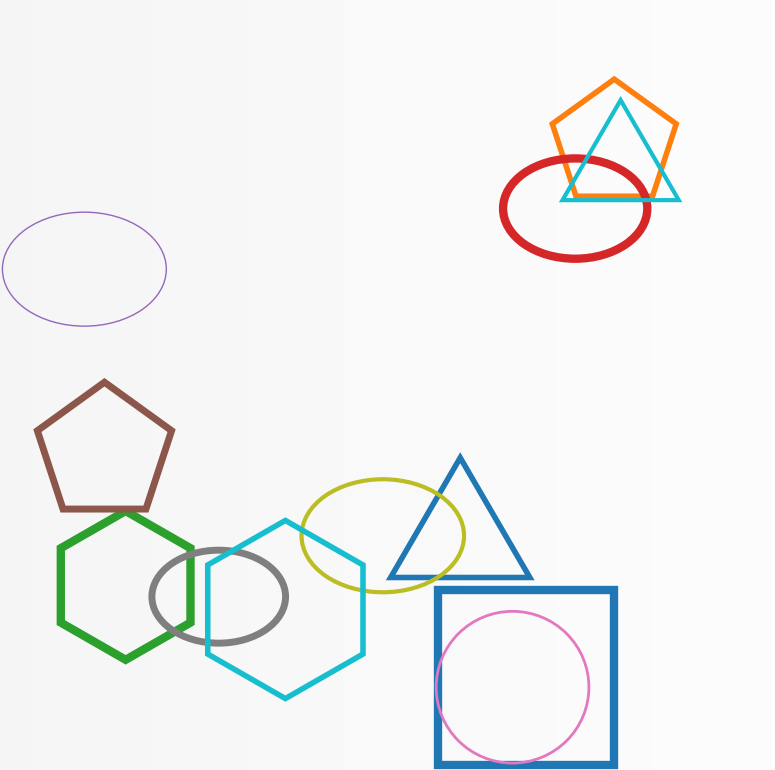[{"shape": "triangle", "thickness": 2, "radius": 0.52, "center": [0.594, 0.302]}, {"shape": "square", "thickness": 3, "radius": 0.57, "center": [0.678, 0.12]}, {"shape": "pentagon", "thickness": 2, "radius": 0.42, "center": [0.793, 0.813]}, {"shape": "hexagon", "thickness": 3, "radius": 0.48, "center": [0.162, 0.24]}, {"shape": "oval", "thickness": 3, "radius": 0.47, "center": [0.742, 0.729]}, {"shape": "oval", "thickness": 0.5, "radius": 0.53, "center": [0.109, 0.65]}, {"shape": "pentagon", "thickness": 2.5, "radius": 0.46, "center": [0.135, 0.413]}, {"shape": "circle", "thickness": 1, "radius": 0.49, "center": [0.661, 0.108]}, {"shape": "oval", "thickness": 2.5, "radius": 0.43, "center": [0.282, 0.225]}, {"shape": "oval", "thickness": 1.5, "radius": 0.52, "center": [0.494, 0.304]}, {"shape": "hexagon", "thickness": 2, "radius": 0.58, "center": [0.368, 0.208]}, {"shape": "triangle", "thickness": 1.5, "radius": 0.43, "center": [0.801, 0.783]}]